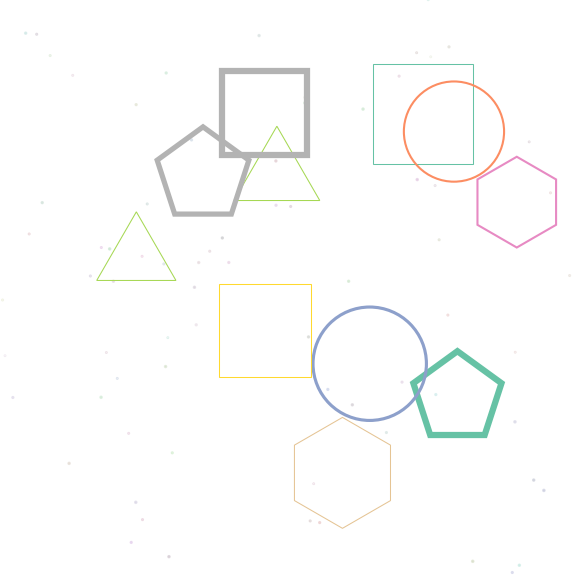[{"shape": "square", "thickness": 0.5, "radius": 0.43, "center": [0.733, 0.802]}, {"shape": "pentagon", "thickness": 3, "radius": 0.4, "center": [0.792, 0.311]}, {"shape": "circle", "thickness": 1, "radius": 0.43, "center": [0.786, 0.771]}, {"shape": "circle", "thickness": 1.5, "radius": 0.49, "center": [0.64, 0.369]}, {"shape": "hexagon", "thickness": 1, "radius": 0.39, "center": [0.895, 0.649]}, {"shape": "triangle", "thickness": 0.5, "radius": 0.43, "center": [0.479, 0.695]}, {"shape": "triangle", "thickness": 0.5, "radius": 0.4, "center": [0.236, 0.553]}, {"shape": "square", "thickness": 0.5, "radius": 0.4, "center": [0.458, 0.427]}, {"shape": "hexagon", "thickness": 0.5, "radius": 0.48, "center": [0.593, 0.18]}, {"shape": "square", "thickness": 3, "radius": 0.37, "center": [0.459, 0.804]}, {"shape": "pentagon", "thickness": 2.5, "radius": 0.42, "center": [0.352, 0.696]}]